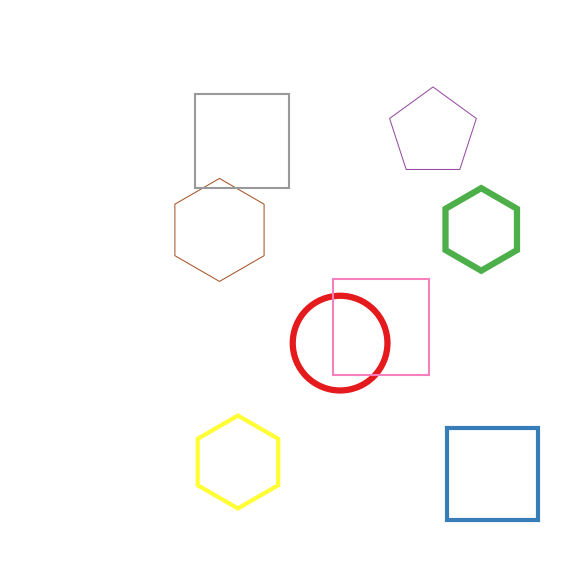[{"shape": "circle", "thickness": 3, "radius": 0.41, "center": [0.589, 0.405]}, {"shape": "square", "thickness": 2, "radius": 0.4, "center": [0.853, 0.178]}, {"shape": "hexagon", "thickness": 3, "radius": 0.36, "center": [0.833, 0.602]}, {"shape": "pentagon", "thickness": 0.5, "radius": 0.39, "center": [0.75, 0.77]}, {"shape": "hexagon", "thickness": 2, "radius": 0.4, "center": [0.412, 0.199]}, {"shape": "hexagon", "thickness": 0.5, "radius": 0.45, "center": [0.38, 0.601]}, {"shape": "square", "thickness": 1, "radius": 0.42, "center": [0.66, 0.433]}, {"shape": "square", "thickness": 1, "radius": 0.41, "center": [0.419, 0.755]}]